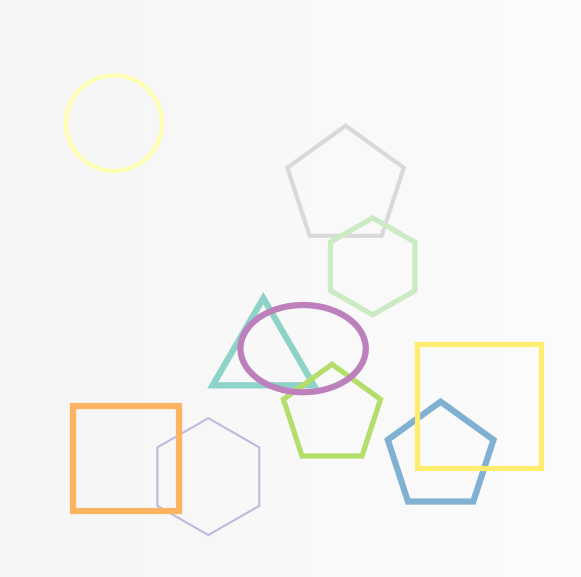[{"shape": "triangle", "thickness": 3, "radius": 0.5, "center": [0.453, 0.382]}, {"shape": "circle", "thickness": 2, "radius": 0.41, "center": [0.196, 0.786]}, {"shape": "hexagon", "thickness": 1, "radius": 0.51, "center": [0.358, 0.174]}, {"shape": "pentagon", "thickness": 3, "radius": 0.48, "center": [0.758, 0.208]}, {"shape": "square", "thickness": 3, "radius": 0.45, "center": [0.217, 0.205]}, {"shape": "pentagon", "thickness": 2.5, "radius": 0.44, "center": [0.571, 0.281]}, {"shape": "pentagon", "thickness": 2, "radius": 0.53, "center": [0.595, 0.676]}, {"shape": "oval", "thickness": 3, "radius": 0.54, "center": [0.521, 0.395]}, {"shape": "hexagon", "thickness": 2.5, "radius": 0.42, "center": [0.641, 0.538]}, {"shape": "square", "thickness": 2.5, "radius": 0.53, "center": [0.824, 0.296]}]